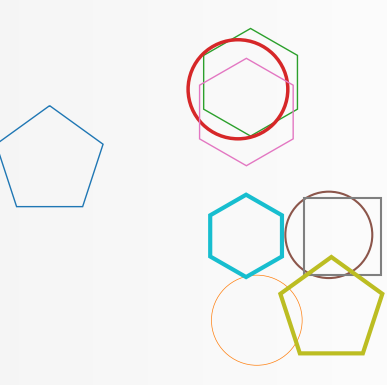[{"shape": "pentagon", "thickness": 1, "radius": 0.72, "center": [0.128, 0.581]}, {"shape": "circle", "thickness": 0.5, "radius": 0.59, "center": [0.663, 0.168]}, {"shape": "hexagon", "thickness": 1, "radius": 0.7, "center": [0.647, 0.786]}, {"shape": "circle", "thickness": 2.5, "radius": 0.64, "center": [0.614, 0.768]}, {"shape": "circle", "thickness": 1.5, "radius": 0.56, "center": [0.849, 0.39]}, {"shape": "hexagon", "thickness": 1, "radius": 0.7, "center": [0.636, 0.709]}, {"shape": "square", "thickness": 1.5, "radius": 0.5, "center": [0.884, 0.385]}, {"shape": "pentagon", "thickness": 3, "radius": 0.69, "center": [0.855, 0.194]}, {"shape": "hexagon", "thickness": 3, "radius": 0.53, "center": [0.635, 0.387]}]